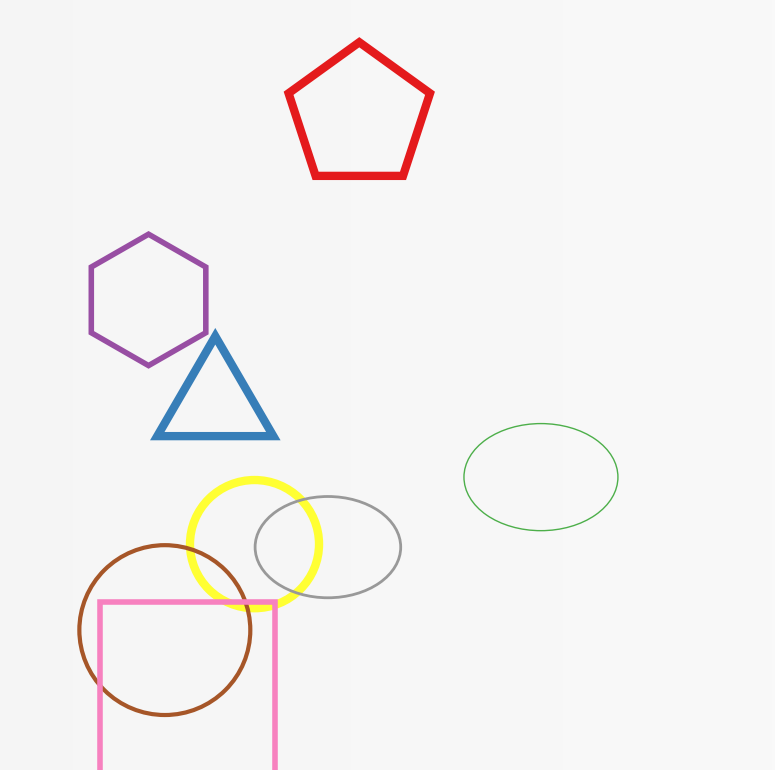[{"shape": "pentagon", "thickness": 3, "radius": 0.48, "center": [0.464, 0.849]}, {"shape": "triangle", "thickness": 3, "radius": 0.43, "center": [0.278, 0.477]}, {"shape": "oval", "thickness": 0.5, "radius": 0.5, "center": [0.698, 0.38]}, {"shape": "hexagon", "thickness": 2, "radius": 0.43, "center": [0.192, 0.611]}, {"shape": "circle", "thickness": 3, "radius": 0.42, "center": [0.328, 0.293]}, {"shape": "circle", "thickness": 1.5, "radius": 0.55, "center": [0.213, 0.182]}, {"shape": "square", "thickness": 2, "radius": 0.56, "center": [0.242, 0.106]}, {"shape": "oval", "thickness": 1, "radius": 0.47, "center": [0.423, 0.289]}]